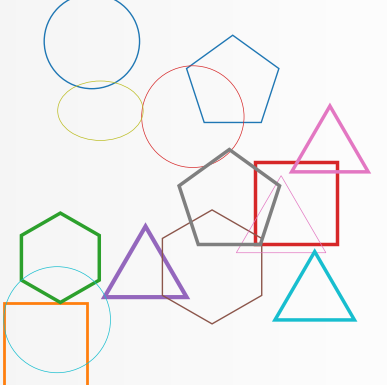[{"shape": "circle", "thickness": 1, "radius": 0.62, "center": [0.237, 0.893]}, {"shape": "pentagon", "thickness": 1, "radius": 0.63, "center": [0.601, 0.783]}, {"shape": "square", "thickness": 2, "radius": 0.54, "center": [0.117, 0.106]}, {"shape": "hexagon", "thickness": 2.5, "radius": 0.58, "center": [0.156, 0.33]}, {"shape": "circle", "thickness": 0.5, "radius": 0.66, "center": [0.498, 0.697]}, {"shape": "square", "thickness": 2.5, "radius": 0.53, "center": [0.764, 0.473]}, {"shape": "triangle", "thickness": 3, "radius": 0.61, "center": [0.376, 0.289]}, {"shape": "hexagon", "thickness": 1, "radius": 0.74, "center": [0.547, 0.307]}, {"shape": "triangle", "thickness": 2.5, "radius": 0.57, "center": [0.851, 0.611]}, {"shape": "triangle", "thickness": 0.5, "radius": 0.67, "center": [0.725, 0.41]}, {"shape": "pentagon", "thickness": 2.5, "radius": 0.68, "center": [0.592, 0.475]}, {"shape": "oval", "thickness": 0.5, "radius": 0.55, "center": [0.259, 0.712]}, {"shape": "triangle", "thickness": 2.5, "radius": 0.59, "center": [0.812, 0.228]}, {"shape": "circle", "thickness": 0.5, "radius": 0.69, "center": [0.147, 0.17]}]